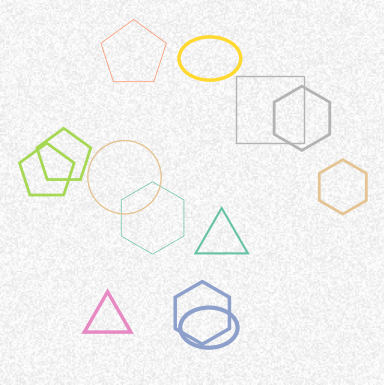[{"shape": "triangle", "thickness": 1.5, "radius": 0.39, "center": [0.576, 0.381]}, {"shape": "hexagon", "thickness": 0.5, "radius": 0.47, "center": [0.396, 0.434]}, {"shape": "pentagon", "thickness": 0.5, "radius": 0.45, "center": [0.347, 0.86]}, {"shape": "hexagon", "thickness": 2.5, "radius": 0.41, "center": [0.525, 0.187]}, {"shape": "oval", "thickness": 3, "radius": 0.37, "center": [0.543, 0.149]}, {"shape": "triangle", "thickness": 2.5, "radius": 0.35, "center": [0.28, 0.172]}, {"shape": "pentagon", "thickness": 2, "radius": 0.37, "center": [0.166, 0.593]}, {"shape": "pentagon", "thickness": 2, "radius": 0.37, "center": [0.122, 0.554]}, {"shape": "oval", "thickness": 2.5, "radius": 0.4, "center": [0.545, 0.848]}, {"shape": "hexagon", "thickness": 2, "radius": 0.35, "center": [0.89, 0.515]}, {"shape": "circle", "thickness": 1, "radius": 0.48, "center": [0.323, 0.54]}, {"shape": "hexagon", "thickness": 2, "radius": 0.42, "center": [0.784, 0.693]}, {"shape": "square", "thickness": 1, "radius": 0.44, "center": [0.701, 0.716]}]